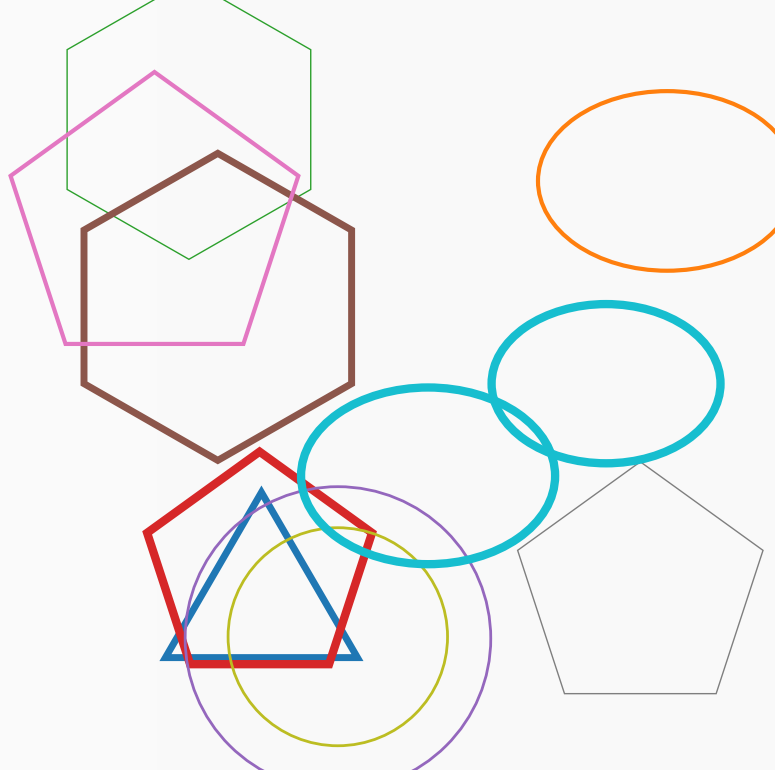[{"shape": "triangle", "thickness": 2.5, "radius": 0.72, "center": [0.337, 0.217]}, {"shape": "oval", "thickness": 1.5, "radius": 0.83, "center": [0.861, 0.765]}, {"shape": "hexagon", "thickness": 0.5, "radius": 0.91, "center": [0.244, 0.845]}, {"shape": "pentagon", "thickness": 3, "radius": 0.76, "center": [0.335, 0.261]}, {"shape": "circle", "thickness": 1, "radius": 0.99, "center": [0.436, 0.171]}, {"shape": "hexagon", "thickness": 2.5, "radius": 1.0, "center": [0.281, 0.601]}, {"shape": "pentagon", "thickness": 1.5, "radius": 0.98, "center": [0.199, 0.711]}, {"shape": "pentagon", "thickness": 0.5, "radius": 0.83, "center": [0.826, 0.234]}, {"shape": "circle", "thickness": 1, "radius": 0.71, "center": [0.436, 0.173]}, {"shape": "oval", "thickness": 3, "radius": 0.82, "center": [0.552, 0.382]}, {"shape": "oval", "thickness": 3, "radius": 0.74, "center": [0.782, 0.502]}]